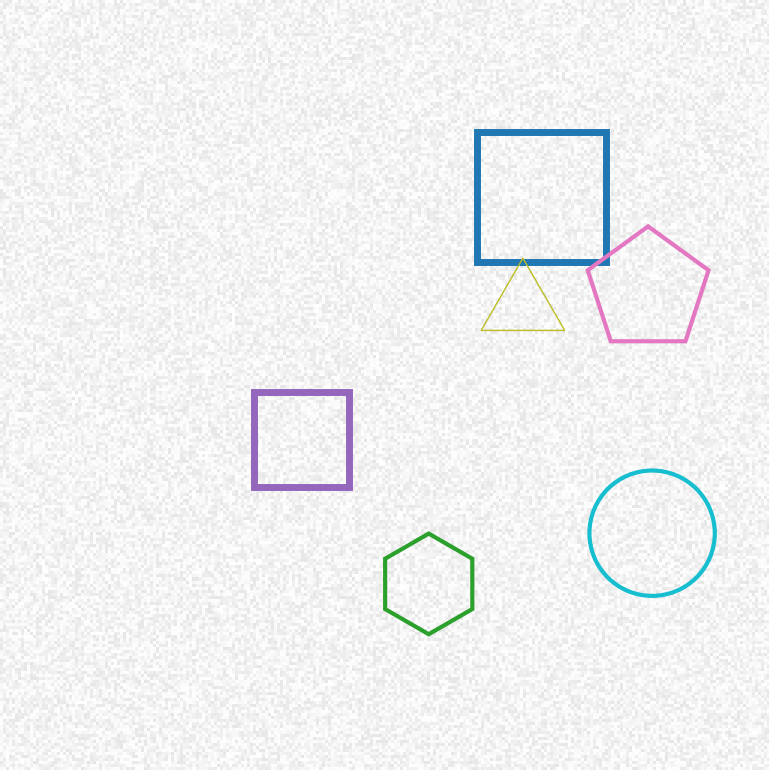[{"shape": "square", "thickness": 2.5, "radius": 0.42, "center": [0.703, 0.744]}, {"shape": "hexagon", "thickness": 1.5, "radius": 0.33, "center": [0.557, 0.242]}, {"shape": "square", "thickness": 2.5, "radius": 0.31, "center": [0.391, 0.429]}, {"shape": "pentagon", "thickness": 1.5, "radius": 0.41, "center": [0.842, 0.624]}, {"shape": "triangle", "thickness": 0.5, "radius": 0.31, "center": [0.679, 0.602]}, {"shape": "circle", "thickness": 1.5, "radius": 0.41, "center": [0.847, 0.308]}]